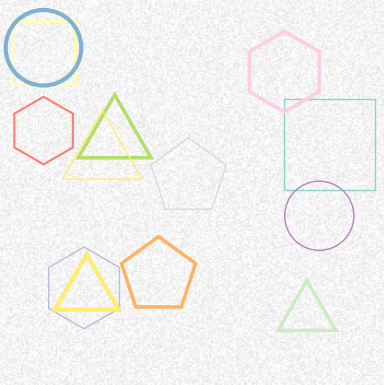[{"shape": "square", "thickness": 1, "radius": 0.59, "center": [0.856, 0.624]}, {"shape": "square", "thickness": 2, "radius": 0.41, "center": [0.113, 0.863]}, {"shape": "hexagon", "thickness": 1, "radius": 0.53, "center": [0.218, 0.252]}, {"shape": "hexagon", "thickness": 1.5, "radius": 0.44, "center": [0.113, 0.661]}, {"shape": "circle", "thickness": 3, "radius": 0.49, "center": [0.113, 0.876]}, {"shape": "pentagon", "thickness": 2.5, "radius": 0.51, "center": [0.412, 0.284]}, {"shape": "triangle", "thickness": 2.5, "radius": 0.55, "center": [0.298, 0.645]}, {"shape": "hexagon", "thickness": 2.5, "radius": 0.52, "center": [0.739, 0.814]}, {"shape": "pentagon", "thickness": 1, "radius": 0.51, "center": [0.49, 0.54]}, {"shape": "circle", "thickness": 1, "radius": 0.45, "center": [0.829, 0.44]}, {"shape": "triangle", "thickness": 2.5, "radius": 0.43, "center": [0.797, 0.185]}, {"shape": "triangle", "thickness": 3, "radius": 0.48, "center": [0.225, 0.244]}, {"shape": "triangle", "thickness": 1, "radius": 0.6, "center": [0.266, 0.595]}]